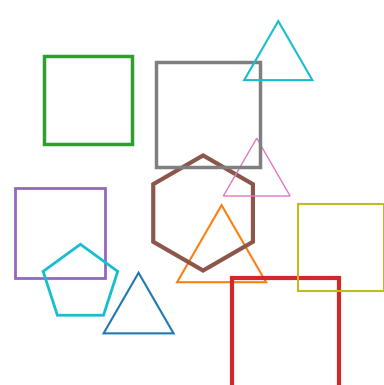[{"shape": "triangle", "thickness": 1.5, "radius": 0.52, "center": [0.36, 0.187]}, {"shape": "triangle", "thickness": 1.5, "radius": 0.67, "center": [0.576, 0.334]}, {"shape": "square", "thickness": 2.5, "radius": 0.58, "center": [0.229, 0.741]}, {"shape": "square", "thickness": 3, "radius": 0.7, "center": [0.742, 0.137]}, {"shape": "square", "thickness": 2, "radius": 0.58, "center": [0.157, 0.395]}, {"shape": "hexagon", "thickness": 3, "radius": 0.75, "center": [0.527, 0.447]}, {"shape": "triangle", "thickness": 1, "radius": 0.5, "center": [0.667, 0.541]}, {"shape": "square", "thickness": 2.5, "radius": 0.68, "center": [0.541, 0.703]}, {"shape": "square", "thickness": 1.5, "radius": 0.56, "center": [0.886, 0.357]}, {"shape": "triangle", "thickness": 1.5, "radius": 0.51, "center": [0.723, 0.843]}, {"shape": "pentagon", "thickness": 2, "radius": 0.51, "center": [0.209, 0.264]}]